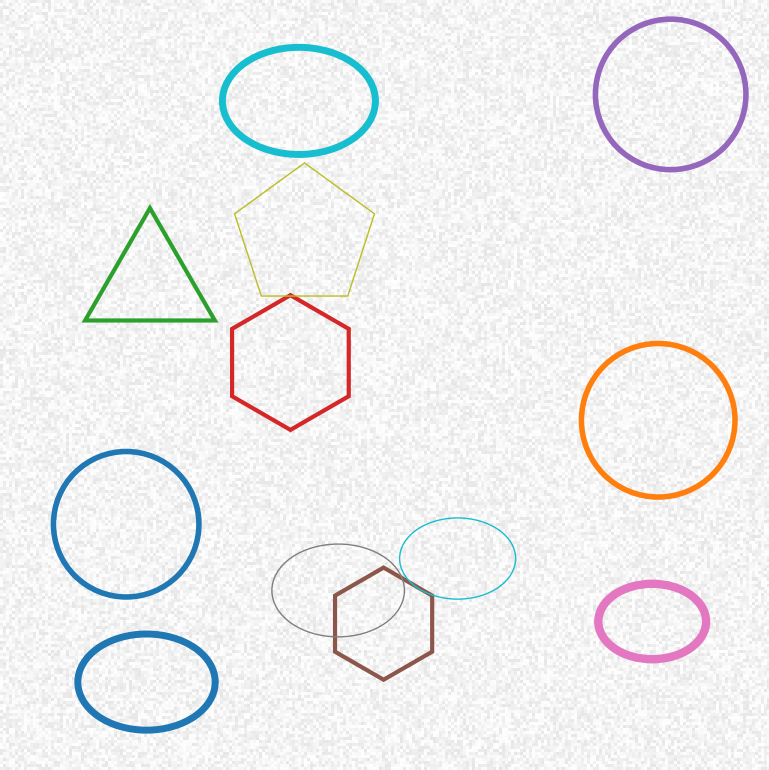[{"shape": "circle", "thickness": 2, "radius": 0.47, "center": [0.164, 0.319]}, {"shape": "oval", "thickness": 2.5, "radius": 0.45, "center": [0.19, 0.114]}, {"shape": "circle", "thickness": 2, "radius": 0.5, "center": [0.855, 0.454]}, {"shape": "triangle", "thickness": 1.5, "radius": 0.49, "center": [0.195, 0.632]}, {"shape": "hexagon", "thickness": 1.5, "radius": 0.44, "center": [0.377, 0.529]}, {"shape": "circle", "thickness": 2, "radius": 0.49, "center": [0.871, 0.877]}, {"shape": "hexagon", "thickness": 1.5, "radius": 0.36, "center": [0.498, 0.19]}, {"shape": "oval", "thickness": 3, "radius": 0.35, "center": [0.847, 0.193]}, {"shape": "oval", "thickness": 0.5, "radius": 0.43, "center": [0.439, 0.233]}, {"shape": "pentagon", "thickness": 0.5, "radius": 0.48, "center": [0.395, 0.693]}, {"shape": "oval", "thickness": 2.5, "radius": 0.5, "center": [0.388, 0.869]}, {"shape": "oval", "thickness": 0.5, "radius": 0.38, "center": [0.594, 0.275]}]